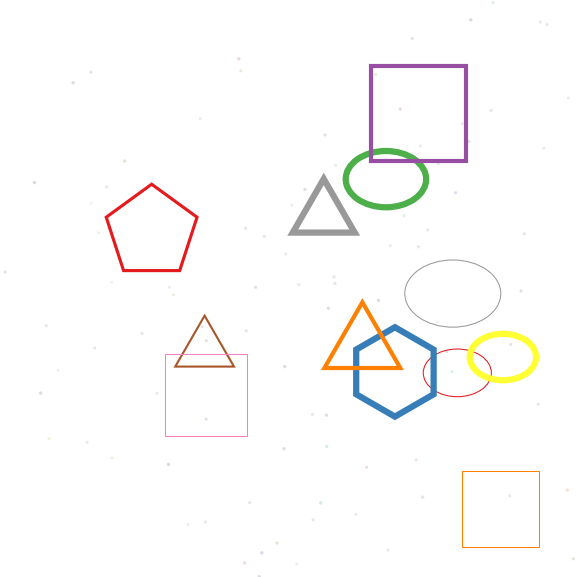[{"shape": "oval", "thickness": 0.5, "radius": 0.29, "center": [0.792, 0.353]}, {"shape": "pentagon", "thickness": 1.5, "radius": 0.41, "center": [0.263, 0.597]}, {"shape": "hexagon", "thickness": 3, "radius": 0.39, "center": [0.684, 0.355]}, {"shape": "oval", "thickness": 3, "radius": 0.35, "center": [0.668, 0.689]}, {"shape": "square", "thickness": 2, "radius": 0.41, "center": [0.725, 0.802]}, {"shape": "square", "thickness": 0.5, "radius": 0.33, "center": [0.866, 0.118]}, {"shape": "triangle", "thickness": 2, "radius": 0.38, "center": [0.627, 0.4]}, {"shape": "oval", "thickness": 3, "radius": 0.29, "center": [0.871, 0.381]}, {"shape": "triangle", "thickness": 1, "radius": 0.29, "center": [0.354, 0.394]}, {"shape": "square", "thickness": 0.5, "radius": 0.35, "center": [0.356, 0.315]}, {"shape": "oval", "thickness": 0.5, "radius": 0.42, "center": [0.784, 0.491]}, {"shape": "triangle", "thickness": 3, "radius": 0.31, "center": [0.561, 0.627]}]